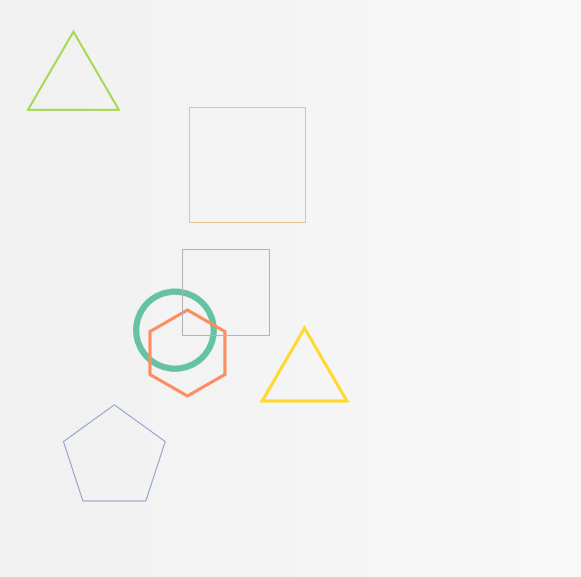[{"shape": "circle", "thickness": 3, "radius": 0.33, "center": [0.301, 0.427]}, {"shape": "hexagon", "thickness": 1.5, "radius": 0.37, "center": [0.322, 0.388]}, {"shape": "pentagon", "thickness": 0.5, "radius": 0.46, "center": [0.197, 0.206]}, {"shape": "triangle", "thickness": 1, "radius": 0.45, "center": [0.126, 0.854]}, {"shape": "triangle", "thickness": 1.5, "radius": 0.42, "center": [0.524, 0.347]}, {"shape": "square", "thickness": 0.5, "radius": 0.5, "center": [0.425, 0.714]}, {"shape": "square", "thickness": 0.5, "radius": 0.37, "center": [0.389, 0.494]}]